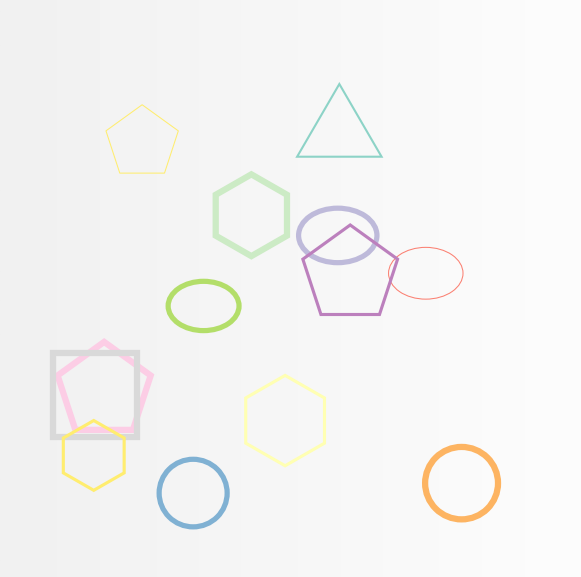[{"shape": "triangle", "thickness": 1, "radius": 0.42, "center": [0.584, 0.77]}, {"shape": "hexagon", "thickness": 1.5, "radius": 0.39, "center": [0.491, 0.271]}, {"shape": "oval", "thickness": 2.5, "radius": 0.34, "center": [0.581, 0.591]}, {"shape": "oval", "thickness": 0.5, "radius": 0.32, "center": [0.733, 0.526]}, {"shape": "circle", "thickness": 2.5, "radius": 0.29, "center": [0.332, 0.145]}, {"shape": "circle", "thickness": 3, "radius": 0.31, "center": [0.794, 0.163]}, {"shape": "oval", "thickness": 2.5, "radius": 0.3, "center": [0.35, 0.469]}, {"shape": "pentagon", "thickness": 3, "radius": 0.42, "center": [0.179, 0.323]}, {"shape": "square", "thickness": 3, "radius": 0.36, "center": [0.164, 0.315]}, {"shape": "pentagon", "thickness": 1.5, "radius": 0.43, "center": [0.603, 0.524]}, {"shape": "hexagon", "thickness": 3, "radius": 0.35, "center": [0.432, 0.626]}, {"shape": "hexagon", "thickness": 1.5, "radius": 0.3, "center": [0.161, 0.211]}, {"shape": "pentagon", "thickness": 0.5, "radius": 0.33, "center": [0.245, 0.752]}]